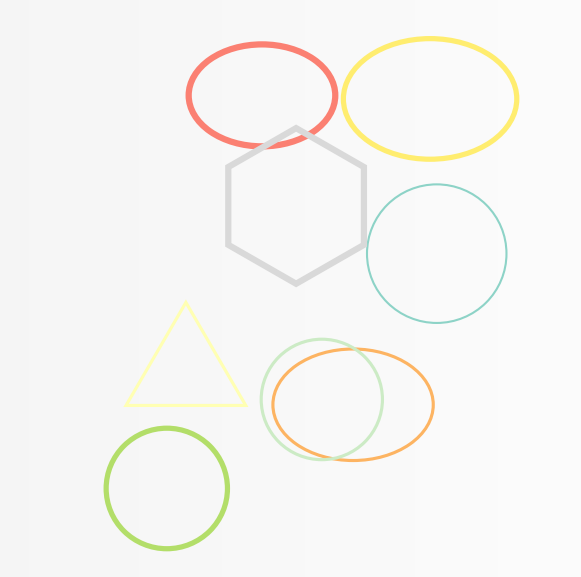[{"shape": "circle", "thickness": 1, "radius": 0.6, "center": [0.751, 0.56]}, {"shape": "triangle", "thickness": 1.5, "radius": 0.59, "center": [0.32, 0.357]}, {"shape": "oval", "thickness": 3, "radius": 0.63, "center": [0.451, 0.834]}, {"shape": "oval", "thickness": 1.5, "radius": 0.69, "center": [0.607, 0.298]}, {"shape": "circle", "thickness": 2.5, "radius": 0.52, "center": [0.287, 0.153]}, {"shape": "hexagon", "thickness": 3, "radius": 0.67, "center": [0.509, 0.643]}, {"shape": "circle", "thickness": 1.5, "radius": 0.52, "center": [0.554, 0.307]}, {"shape": "oval", "thickness": 2.5, "radius": 0.75, "center": [0.74, 0.828]}]